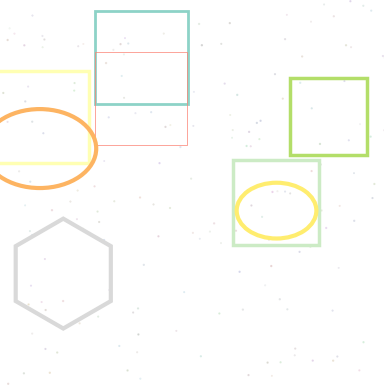[{"shape": "square", "thickness": 2, "radius": 0.61, "center": [0.368, 0.85]}, {"shape": "square", "thickness": 2.5, "radius": 0.6, "center": [0.111, 0.696]}, {"shape": "square", "thickness": 0.5, "radius": 0.6, "center": [0.367, 0.744]}, {"shape": "oval", "thickness": 3, "radius": 0.73, "center": [0.103, 0.614]}, {"shape": "square", "thickness": 2.5, "radius": 0.5, "center": [0.854, 0.698]}, {"shape": "hexagon", "thickness": 3, "radius": 0.71, "center": [0.164, 0.289]}, {"shape": "square", "thickness": 2.5, "radius": 0.55, "center": [0.717, 0.474]}, {"shape": "oval", "thickness": 3, "radius": 0.52, "center": [0.718, 0.453]}]